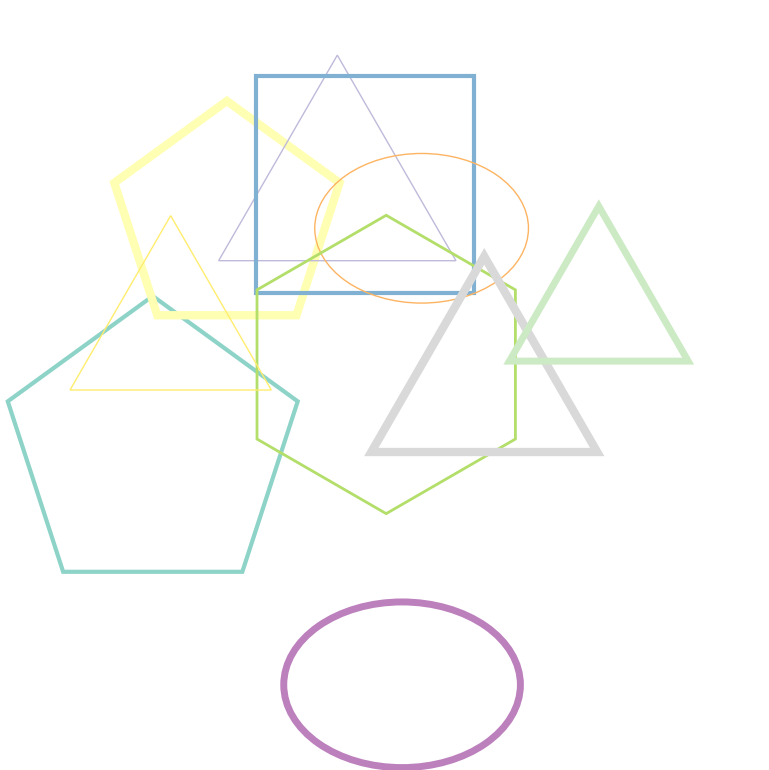[{"shape": "pentagon", "thickness": 1.5, "radius": 0.99, "center": [0.198, 0.418]}, {"shape": "pentagon", "thickness": 3, "radius": 0.77, "center": [0.295, 0.715]}, {"shape": "triangle", "thickness": 0.5, "radius": 0.89, "center": [0.438, 0.75]}, {"shape": "square", "thickness": 1.5, "radius": 0.71, "center": [0.474, 0.76]}, {"shape": "oval", "thickness": 0.5, "radius": 0.69, "center": [0.548, 0.704]}, {"shape": "hexagon", "thickness": 1, "radius": 0.97, "center": [0.502, 0.527]}, {"shape": "triangle", "thickness": 3, "radius": 0.85, "center": [0.629, 0.498]}, {"shape": "oval", "thickness": 2.5, "radius": 0.77, "center": [0.522, 0.111]}, {"shape": "triangle", "thickness": 2.5, "radius": 0.67, "center": [0.778, 0.598]}, {"shape": "triangle", "thickness": 0.5, "radius": 0.75, "center": [0.222, 0.569]}]